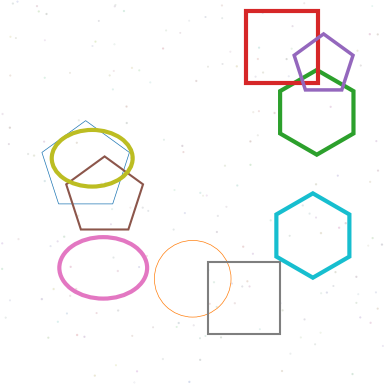[{"shape": "pentagon", "thickness": 0.5, "radius": 0.6, "center": [0.223, 0.567]}, {"shape": "circle", "thickness": 0.5, "radius": 0.5, "center": [0.501, 0.276]}, {"shape": "hexagon", "thickness": 3, "radius": 0.55, "center": [0.823, 0.708]}, {"shape": "square", "thickness": 3, "radius": 0.47, "center": [0.732, 0.878]}, {"shape": "pentagon", "thickness": 2.5, "radius": 0.4, "center": [0.84, 0.831]}, {"shape": "pentagon", "thickness": 1.5, "radius": 0.52, "center": [0.272, 0.489]}, {"shape": "oval", "thickness": 3, "radius": 0.57, "center": [0.268, 0.304]}, {"shape": "square", "thickness": 1.5, "radius": 0.47, "center": [0.634, 0.225]}, {"shape": "oval", "thickness": 3, "radius": 0.53, "center": [0.239, 0.589]}, {"shape": "hexagon", "thickness": 3, "radius": 0.55, "center": [0.813, 0.388]}]